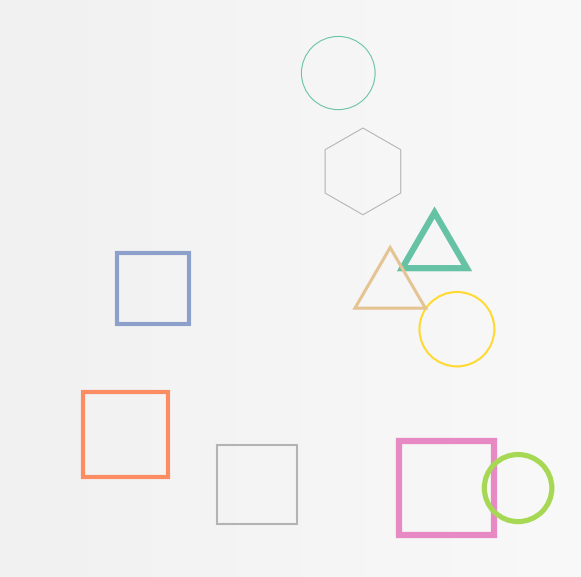[{"shape": "circle", "thickness": 0.5, "radius": 0.32, "center": [0.582, 0.873]}, {"shape": "triangle", "thickness": 3, "radius": 0.32, "center": [0.748, 0.567]}, {"shape": "square", "thickness": 2, "radius": 0.37, "center": [0.217, 0.247]}, {"shape": "square", "thickness": 2, "radius": 0.31, "center": [0.263, 0.499]}, {"shape": "square", "thickness": 3, "radius": 0.41, "center": [0.769, 0.154]}, {"shape": "circle", "thickness": 2.5, "radius": 0.29, "center": [0.891, 0.154]}, {"shape": "circle", "thickness": 1, "radius": 0.32, "center": [0.786, 0.429]}, {"shape": "triangle", "thickness": 1.5, "radius": 0.35, "center": [0.671, 0.5]}, {"shape": "hexagon", "thickness": 0.5, "radius": 0.38, "center": [0.624, 0.702]}, {"shape": "square", "thickness": 1, "radius": 0.34, "center": [0.442, 0.161]}]